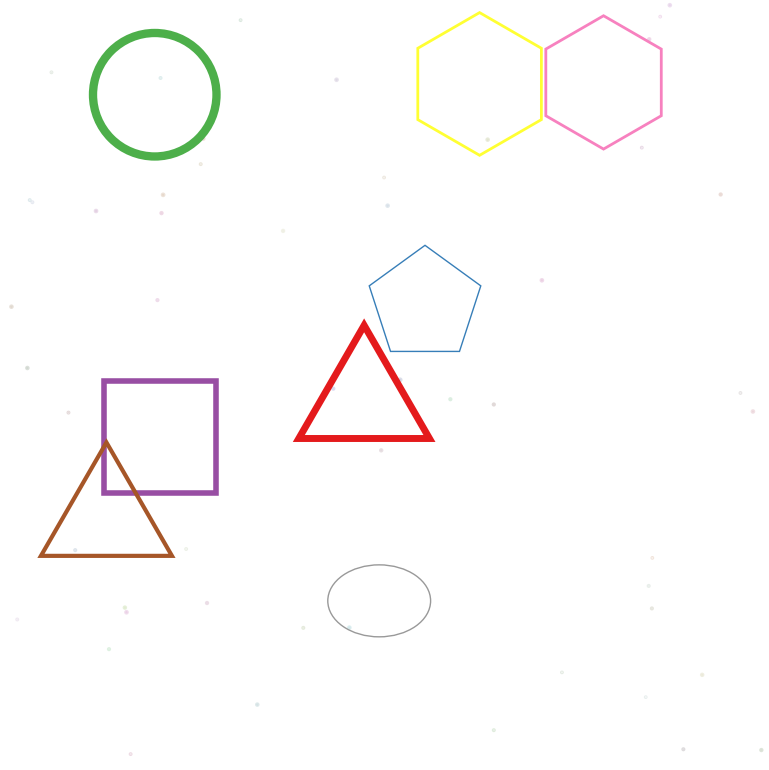[{"shape": "triangle", "thickness": 2.5, "radius": 0.49, "center": [0.473, 0.48]}, {"shape": "pentagon", "thickness": 0.5, "radius": 0.38, "center": [0.552, 0.605]}, {"shape": "circle", "thickness": 3, "radius": 0.4, "center": [0.201, 0.877]}, {"shape": "square", "thickness": 2, "radius": 0.36, "center": [0.208, 0.432]}, {"shape": "hexagon", "thickness": 1, "radius": 0.46, "center": [0.623, 0.891]}, {"shape": "triangle", "thickness": 1.5, "radius": 0.49, "center": [0.138, 0.327]}, {"shape": "hexagon", "thickness": 1, "radius": 0.43, "center": [0.784, 0.893]}, {"shape": "oval", "thickness": 0.5, "radius": 0.33, "center": [0.492, 0.22]}]